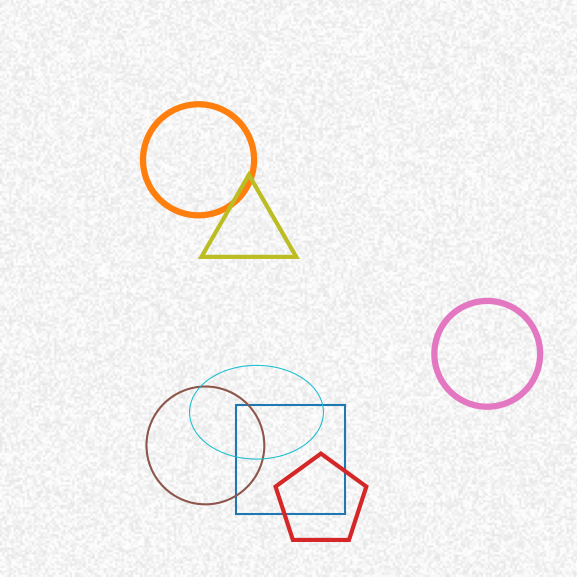[{"shape": "square", "thickness": 1, "radius": 0.47, "center": [0.503, 0.203]}, {"shape": "circle", "thickness": 3, "radius": 0.48, "center": [0.344, 0.722]}, {"shape": "pentagon", "thickness": 2, "radius": 0.41, "center": [0.556, 0.131]}, {"shape": "circle", "thickness": 1, "radius": 0.51, "center": [0.356, 0.228]}, {"shape": "circle", "thickness": 3, "radius": 0.46, "center": [0.844, 0.386]}, {"shape": "triangle", "thickness": 2, "radius": 0.47, "center": [0.431, 0.602]}, {"shape": "oval", "thickness": 0.5, "radius": 0.58, "center": [0.444, 0.285]}]